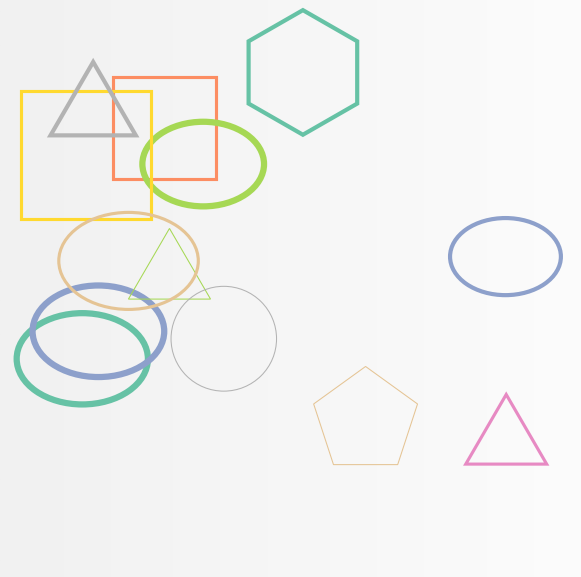[{"shape": "oval", "thickness": 3, "radius": 0.56, "center": [0.142, 0.378]}, {"shape": "hexagon", "thickness": 2, "radius": 0.54, "center": [0.521, 0.874]}, {"shape": "square", "thickness": 1.5, "radius": 0.44, "center": [0.283, 0.777]}, {"shape": "oval", "thickness": 2, "radius": 0.48, "center": [0.87, 0.555]}, {"shape": "oval", "thickness": 3, "radius": 0.57, "center": [0.169, 0.426]}, {"shape": "triangle", "thickness": 1.5, "radius": 0.4, "center": [0.871, 0.236]}, {"shape": "triangle", "thickness": 0.5, "radius": 0.41, "center": [0.292, 0.522]}, {"shape": "oval", "thickness": 3, "radius": 0.52, "center": [0.35, 0.715]}, {"shape": "square", "thickness": 1.5, "radius": 0.56, "center": [0.148, 0.731]}, {"shape": "pentagon", "thickness": 0.5, "radius": 0.47, "center": [0.629, 0.271]}, {"shape": "oval", "thickness": 1.5, "radius": 0.6, "center": [0.221, 0.547]}, {"shape": "circle", "thickness": 0.5, "radius": 0.45, "center": [0.385, 0.413]}, {"shape": "triangle", "thickness": 2, "radius": 0.42, "center": [0.16, 0.807]}]